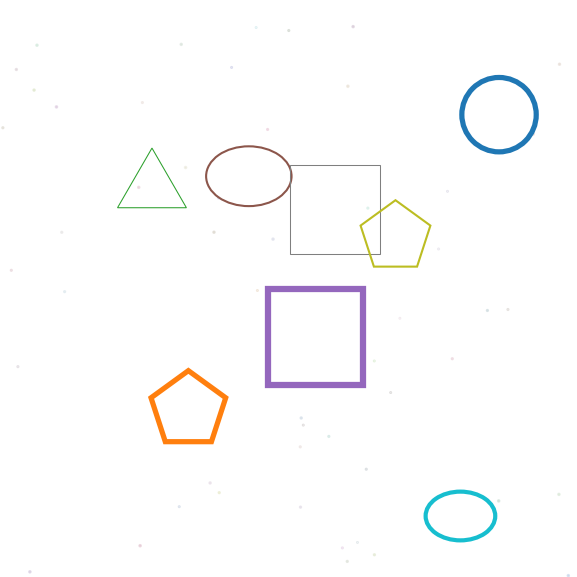[{"shape": "circle", "thickness": 2.5, "radius": 0.32, "center": [0.864, 0.801]}, {"shape": "pentagon", "thickness": 2.5, "radius": 0.34, "center": [0.326, 0.289]}, {"shape": "triangle", "thickness": 0.5, "radius": 0.34, "center": [0.263, 0.674]}, {"shape": "square", "thickness": 3, "radius": 0.41, "center": [0.546, 0.416]}, {"shape": "oval", "thickness": 1, "radius": 0.37, "center": [0.431, 0.694]}, {"shape": "square", "thickness": 0.5, "radius": 0.39, "center": [0.58, 0.636]}, {"shape": "pentagon", "thickness": 1, "radius": 0.32, "center": [0.685, 0.589]}, {"shape": "oval", "thickness": 2, "radius": 0.3, "center": [0.797, 0.106]}]